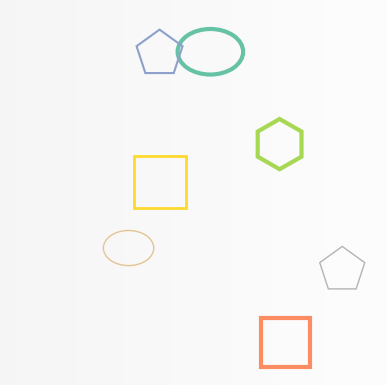[{"shape": "oval", "thickness": 3, "radius": 0.42, "center": [0.543, 0.866]}, {"shape": "square", "thickness": 3, "radius": 0.31, "center": [0.736, 0.111]}, {"shape": "pentagon", "thickness": 1.5, "radius": 0.31, "center": [0.412, 0.861]}, {"shape": "hexagon", "thickness": 3, "radius": 0.33, "center": [0.722, 0.626]}, {"shape": "square", "thickness": 2, "radius": 0.34, "center": [0.413, 0.527]}, {"shape": "oval", "thickness": 1, "radius": 0.33, "center": [0.332, 0.356]}, {"shape": "pentagon", "thickness": 1, "radius": 0.31, "center": [0.883, 0.299]}]